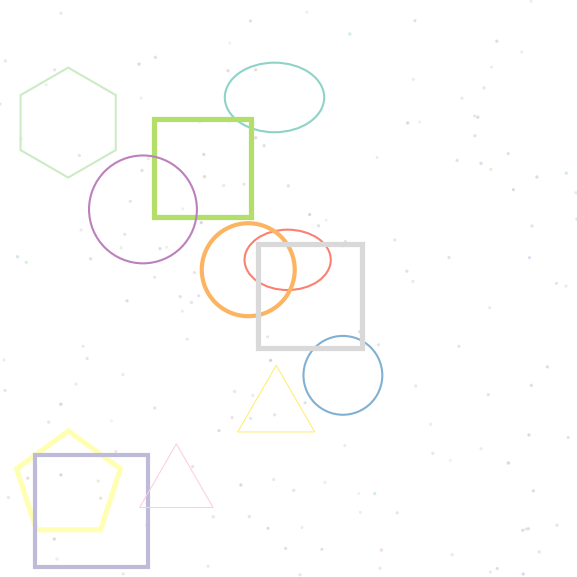[{"shape": "oval", "thickness": 1, "radius": 0.43, "center": [0.475, 0.83]}, {"shape": "pentagon", "thickness": 2.5, "radius": 0.47, "center": [0.119, 0.158]}, {"shape": "square", "thickness": 2, "radius": 0.49, "center": [0.158, 0.114]}, {"shape": "oval", "thickness": 1, "radius": 0.37, "center": [0.498, 0.549]}, {"shape": "circle", "thickness": 1, "radius": 0.34, "center": [0.594, 0.349]}, {"shape": "circle", "thickness": 2, "radius": 0.4, "center": [0.43, 0.532]}, {"shape": "square", "thickness": 2.5, "radius": 0.42, "center": [0.35, 0.708]}, {"shape": "triangle", "thickness": 0.5, "radius": 0.37, "center": [0.305, 0.157]}, {"shape": "square", "thickness": 2.5, "radius": 0.45, "center": [0.537, 0.487]}, {"shape": "circle", "thickness": 1, "radius": 0.47, "center": [0.248, 0.637]}, {"shape": "hexagon", "thickness": 1, "radius": 0.48, "center": [0.118, 0.787]}, {"shape": "triangle", "thickness": 0.5, "radius": 0.38, "center": [0.478, 0.29]}]